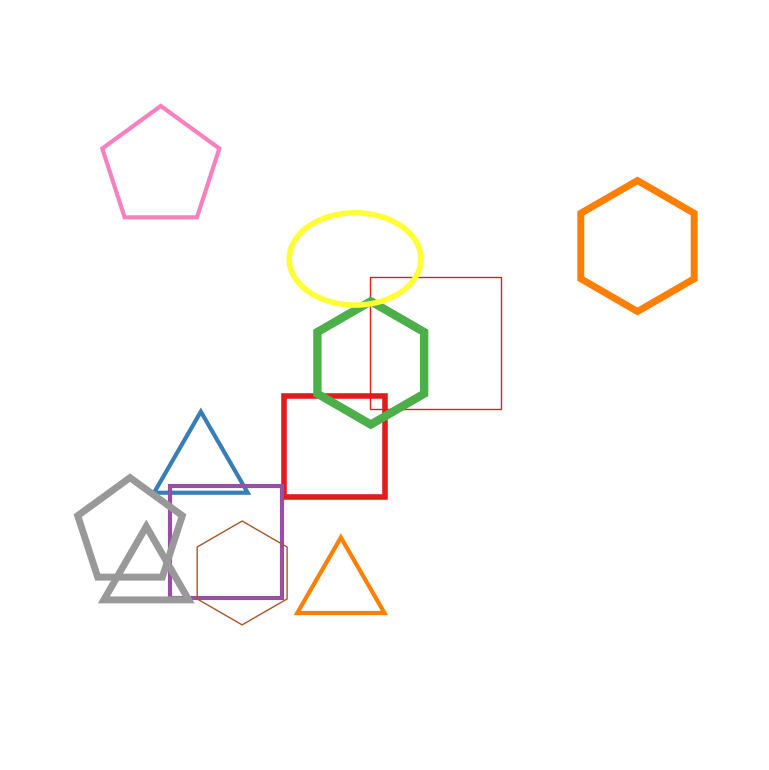[{"shape": "square", "thickness": 0.5, "radius": 0.43, "center": [0.566, 0.555]}, {"shape": "square", "thickness": 2, "radius": 0.33, "center": [0.434, 0.42]}, {"shape": "triangle", "thickness": 1.5, "radius": 0.35, "center": [0.261, 0.395]}, {"shape": "hexagon", "thickness": 3, "radius": 0.4, "center": [0.482, 0.529]}, {"shape": "square", "thickness": 1.5, "radius": 0.37, "center": [0.293, 0.296]}, {"shape": "hexagon", "thickness": 2.5, "radius": 0.43, "center": [0.828, 0.68]}, {"shape": "triangle", "thickness": 1.5, "radius": 0.33, "center": [0.443, 0.237]}, {"shape": "oval", "thickness": 2, "radius": 0.43, "center": [0.461, 0.664]}, {"shape": "hexagon", "thickness": 0.5, "radius": 0.34, "center": [0.314, 0.256]}, {"shape": "pentagon", "thickness": 1.5, "radius": 0.4, "center": [0.209, 0.782]}, {"shape": "pentagon", "thickness": 2.5, "radius": 0.36, "center": [0.169, 0.308]}, {"shape": "triangle", "thickness": 2.5, "radius": 0.32, "center": [0.19, 0.253]}]